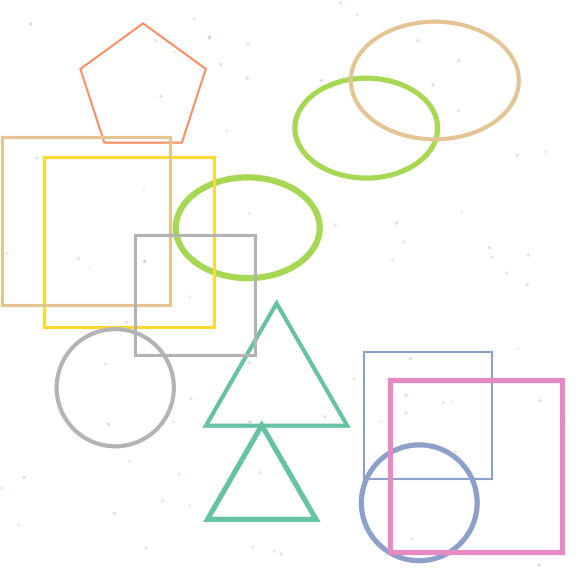[{"shape": "triangle", "thickness": 2.5, "radius": 0.54, "center": [0.453, 0.154]}, {"shape": "triangle", "thickness": 2, "radius": 0.71, "center": [0.479, 0.333]}, {"shape": "pentagon", "thickness": 1, "radius": 0.57, "center": [0.248, 0.844]}, {"shape": "square", "thickness": 1, "radius": 0.55, "center": [0.741, 0.279]}, {"shape": "circle", "thickness": 2.5, "radius": 0.5, "center": [0.726, 0.128]}, {"shape": "square", "thickness": 2.5, "radius": 0.75, "center": [0.824, 0.192]}, {"shape": "oval", "thickness": 2.5, "radius": 0.62, "center": [0.634, 0.777]}, {"shape": "oval", "thickness": 3, "radius": 0.62, "center": [0.429, 0.605]}, {"shape": "square", "thickness": 1.5, "radius": 0.74, "center": [0.224, 0.58]}, {"shape": "oval", "thickness": 2, "radius": 0.73, "center": [0.753, 0.86]}, {"shape": "square", "thickness": 1.5, "radius": 0.73, "center": [0.149, 0.617]}, {"shape": "square", "thickness": 1.5, "radius": 0.52, "center": [0.338, 0.488]}, {"shape": "circle", "thickness": 2, "radius": 0.51, "center": [0.2, 0.328]}]